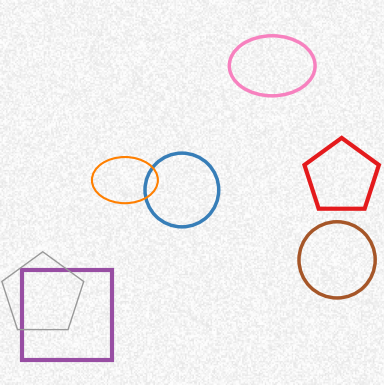[{"shape": "pentagon", "thickness": 3, "radius": 0.51, "center": [0.887, 0.54]}, {"shape": "circle", "thickness": 2.5, "radius": 0.48, "center": [0.472, 0.507]}, {"shape": "square", "thickness": 3, "radius": 0.59, "center": [0.175, 0.181]}, {"shape": "oval", "thickness": 1.5, "radius": 0.43, "center": [0.324, 0.532]}, {"shape": "circle", "thickness": 2.5, "radius": 0.49, "center": [0.876, 0.325]}, {"shape": "oval", "thickness": 2.5, "radius": 0.56, "center": [0.707, 0.829]}, {"shape": "pentagon", "thickness": 1, "radius": 0.56, "center": [0.111, 0.234]}]